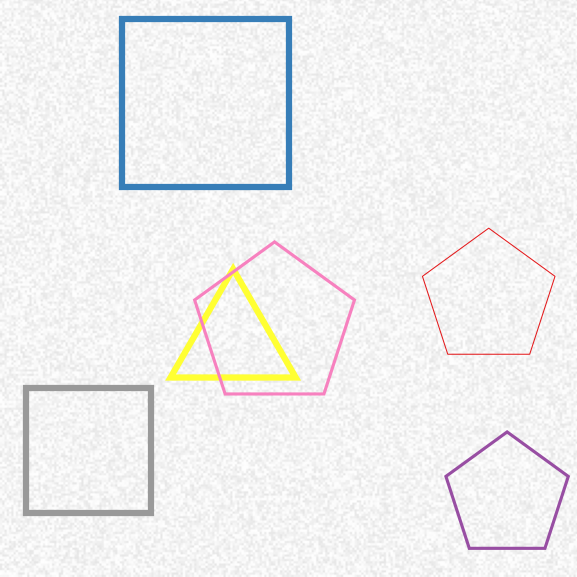[{"shape": "pentagon", "thickness": 0.5, "radius": 0.6, "center": [0.846, 0.483]}, {"shape": "square", "thickness": 3, "radius": 0.72, "center": [0.356, 0.821]}, {"shape": "pentagon", "thickness": 1.5, "radius": 0.56, "center": [0.878, 0.14]}, {"shape": "triangle", "thickness": 3, "radius": 0.63, "center": [0.404, 0.408]}, {"shape": "pentagon", "thickness": 1.5, "radius": 0.73, "center": [0.475, 0.435]}, {"shape": "square", "thickness": 3, "radius": 0.54, "center": [0.154, 0.219]}]